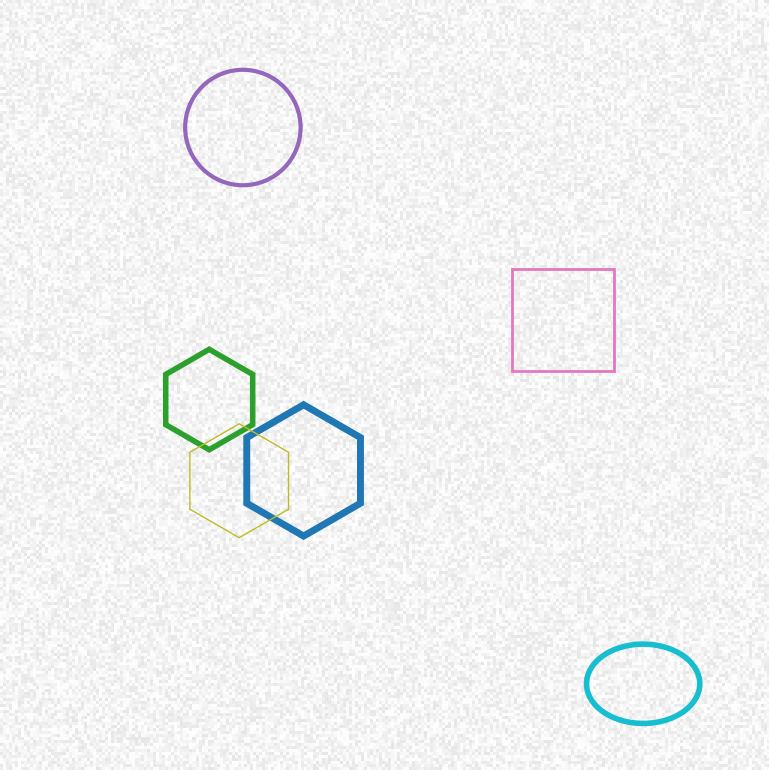[{"shape": "hexagon", "thickness": 2.5, "radius": 0.43, "center": [0.394, 0.389]}, {"shape": "hexagon", "thickness": 2, "radius": 0.33, "center": [0.272, 0.481]}, {"shape": "circle", "thickness": 1.5, "radius": 0.37, "center": [0.315, 0.834]}, {"shape": "square", "thickness": 1, "radius": 0.33, "center": [0.731, 0.585]}, {"shape": "hexagon", "thickness": 0.5, "radius": 0.37, "center": [0.311, 0.376]}, {"shape": "oval", "thickness": 2, "radius": 0.37, "center": [0.835, 0.112]}]